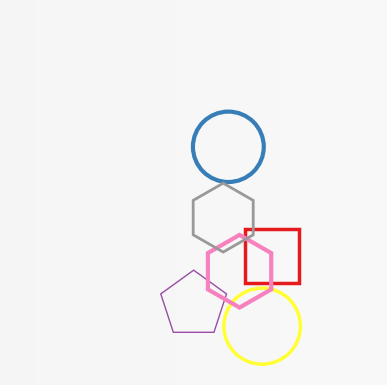[{"shape": "square", "thickness": 2.5, "radius": 0.35, "center": [0.701, 0.334]}, {"shape": "circle", "thickness": 3, "radius": 0.46, "center": [0.589, 0.619]}, {"shape": "pentagon", "thickness": 1, "radius": 0.45, "center": [0.5, 0.209]}, {"shape": "circle", "thickness": 2.5, "radius": 0.49, "center": [0.677, 0.153]}, {"shape": "hexagon", "thickness": 3, "radius": 0.47, "center": [0.618, 0.296]}, {"shape": "hexagon", "thickness": 2, "radius": 0.45, "center": [0.576, 0.435]}]